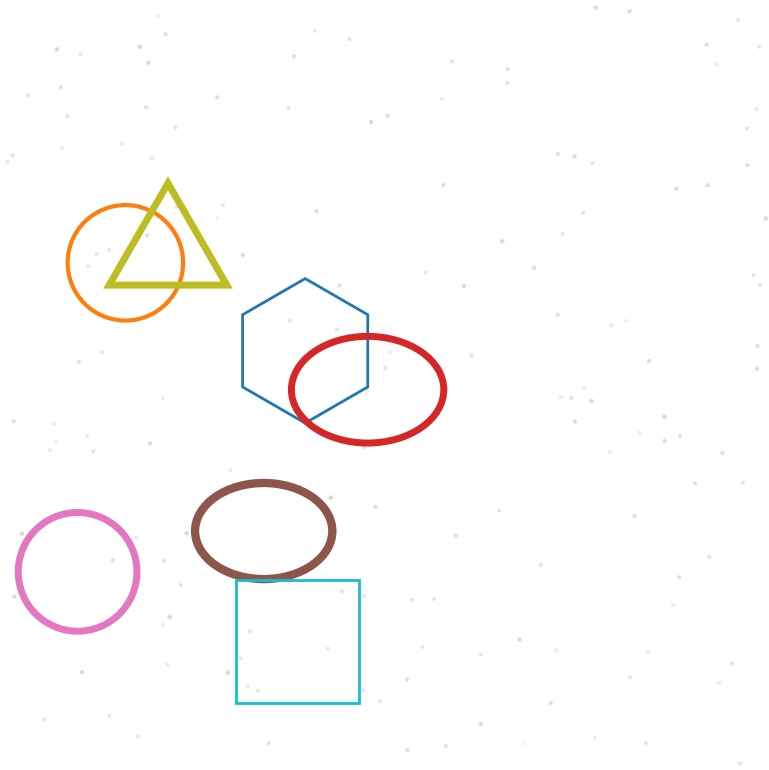[{"shape": "hexagon", "thickness": 1, "radius": 0.47, "center": [0.396, 0.544]}, {"shape": "circle", "thickness": 1.5, "radius": 0.37, "center": [0.163, 0.659]}, {"shape": "oval", "thickness": 2.5, "radius": 0.49, "center": [0.477, 0.494]}, {"shape": "oval", "thickness": 3, "radius": 0.45, "center": [0.342, 0.31]}, {"shape": "circle", "thickness": 2.5, "radius": 0.39, "center": [0.101, 0.257]}, {"shape": "triangle", "thickness": 2.5, "radius": 0.44, "center": [0.218, 0.674]}, {"shape": "square", "thickness": 1, "radius": 0.4, "center": [0.386, 0.167]}]